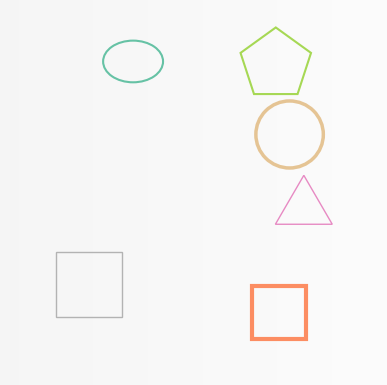[{"shape": "oval", "thickness": 1.5, "radius": 0.39, "center": [0.343, 0.84]}, {"shape": "square", "thickness": 3, "radius": 0.34, "center": [0.72, 0.189]}, {"shape": "triangle", "thickness": 1, "radius": 0.42, "center": [0.784, 0.46]}, {"shape": "pentagon", "thickness": 1.5, "radius": 0.48, "center": [0.712, 0.833]}, {"shape": "circle", "thickness": 2.5, "radius": 0.44, "center": [0.747, 0.651]}, {"shape": "square", "thickness": 1, "radius": 0.42, "center": [0.23, 0.261]}]